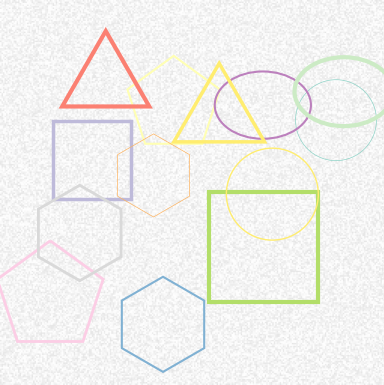[{"shape": "circle", "thickness": 0.5, "radius": 0.53, "center": [0.873, 0.688]}, {"shape": "pentagon", "thickness": 1.5, "radius": 0.63, "center": [0.451, 0.729]}, {"shape": "square", "thickness": 2.5, "radius": 0.5, "center": [0.239, 0.585]}, {"shape": "triangle", "thickness": 3, "radius": 0.65, "center": [0.275, 0.789]}, {"shape": "hexagon", "thickness": 1.5, "radius": 0.62, "center": [0.423, 0.158]}, {"shape": "hexagon", "thickness": 0.5, "radius": 0.54, "center": [0.399, 0.544]}, {"shape": "square", "thickness": 3, "radius": 0.71, "center": [0.685, 0.359]}, {"shape": "pentagon", "thickness": 2, "radius": 0.72, "center": [0.13, 0.23]}, {"shape": "hexagon", "thickness": 2, "radius": 0.62, "center": [0.207, 0.395]}, {"shape": "oval", "thickness": 1.5, "radius": 0.62, "center": [0.683, 0.727]}, {"shape": "oval", "thickness": 3, "radius": 0.64, "center": [0.893, 0.762]}, {"shape": "triangle", "thickness": 2.5, "radius": 0.68, "center": [0.569, 0.7]}, {"shape": "circle", "thickness": 1, "radius": 0.6, "center": [0.707, 0.496]}]